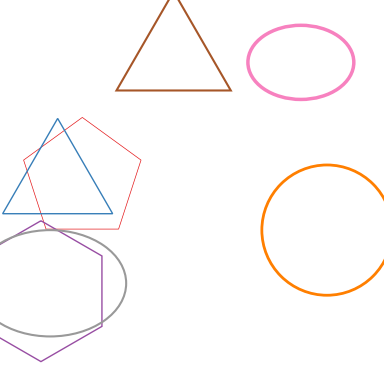[{"shape": "pentagon", "thickness": 0.5, "radius": 0.8, "center": [0.214, 0.535]}, {"shape": "triangle", "thickness": 1, "radius": 0.82, "center": [0.15, 0.527]}, {"shape": "hexagon", "thickness": 1, "radius": 0.91, "center": [0.106, 0.244]}, {"shape": "circle", "thickness": 2, "radius": 0.85, "center": [0.849, 0.402]}, {"shape": "triangle", "thickness": 1.5, "radius": 0.86, "center": [0.451, 0.851]}, {"shape": "oval", "thickness": 2.5, "radius": 0.69, "center": [0.781, 0.838]}, {"shape": "oval", "thickness": 1.5, "radius": 0.99, "center": [0.13, 0.264]}]